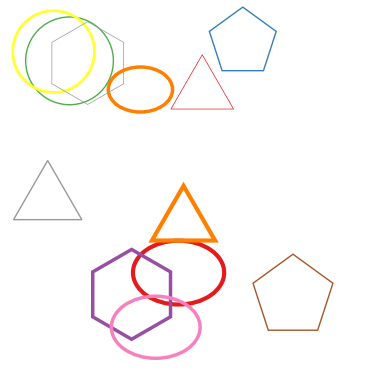[{"shape": "triangle", "thickness": 0.5, "radius": 0.47, "center": [0.525, 0.764]}, {"shape": "oval", "thickness": 3, "radius": 0.59, "center": [0.464, 0.292]}, {"shape": "pentagon", "thickness": 1, "radius": 0.46, "center": [0.631, 0.89]}, {"shape": "circle", "thickness": 1, "radius": 0.57, "center": [0.181, 0.842]}, {"shape": "hexagon", "thickness": 2.5, "radius": 0.58, "center": [0.342, 0.235]}, {"shape": "oval", "thickness": 2.5, "radius": 0.42, "center": [0.365, 0.768]}, {"shape": "triangle", "thickness": 3, "radius": 0.47, "center": [0.477, 0.423]}, {"shape": "circle", "thickness": 2, "radius": 0.53, "center": [0.139, 0.866]}, {"shape": "pentagon", "thickness": 1, "radius": 0.55, "center": [0.761, 0.231]}, {"shape": "oval", "thickness": 2.5, "radius": 0.58, "center": [0.405, 0.15]}, {"shape": "hexagon", "thickness": 0.5, "radius": 0.54, "center": [0.228, 0.836]}, {"shape": "triangle", "thickness": 1, "radius": 0.51, "center": [0.124, 0.481]}]